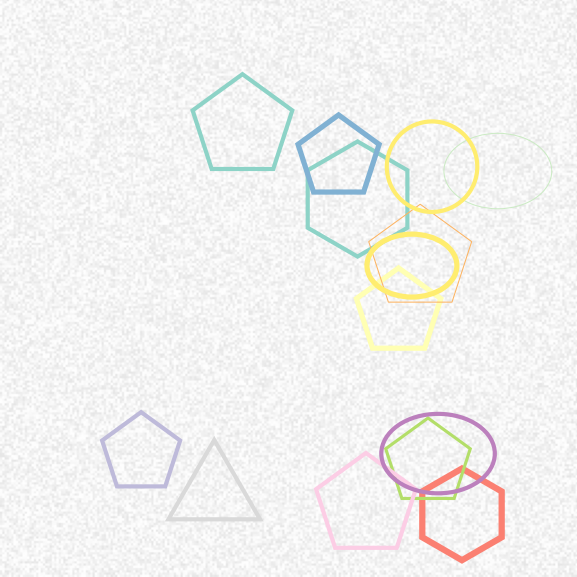[{"shape": "hexagon", "thickness": 2, "radius": 0.5, "center": [0.619, 0.655]}, {"shape": "pentagon", "thickness": 2, "radius": 0.45, "center": [0.42, 0.78]}, {"shape": "pentagon", "thickness": 2.5, "radius": 0.38, "center": [0.69, 0.458]}, {"shape": "pentagon", "thickness": 2, "radius": 0.36, "center": [0.244, 0.214]}, {"shape": "hexagon", "thickness": 3, "radius": 0.4, "center": [0.8, 0.108]}, {"shape": "pentagon", "thickness": 2.5, "radius": 0.37, "center": [0.586, 0.726]}, {"shape": "pentagon", "thickness": 0.5, "radius": 0.47, "center": [0.728, 0.552]}, {"shape": "pentagon", "thickness": 1.5, "radius": 0.38, "center": [0.741, 0.198]}, {"shape": "pentagon", "thickness": 2, "radius": 0.45, "center": [0.634, 0.124]}, {"shape": "triangle", "thickness": 2, "radius": 0.46, "center": [0.371, 0.146]}, {"shape": "oval", "thickness": 2, "radius": 0.49, "center": [0.759, 0.214]}, {"shape": "oval", "thickness": 0.5, "radius": 0.47, "center": [0.862, 0.703]}, {"shape": "oval", "thickness": 2.5, "radius": 0.39, "center": [0.713, 0.539]}, {"shape": "circle", "thickness": 2, "radius": 0.39, "center": [0.748, 0.71]}]